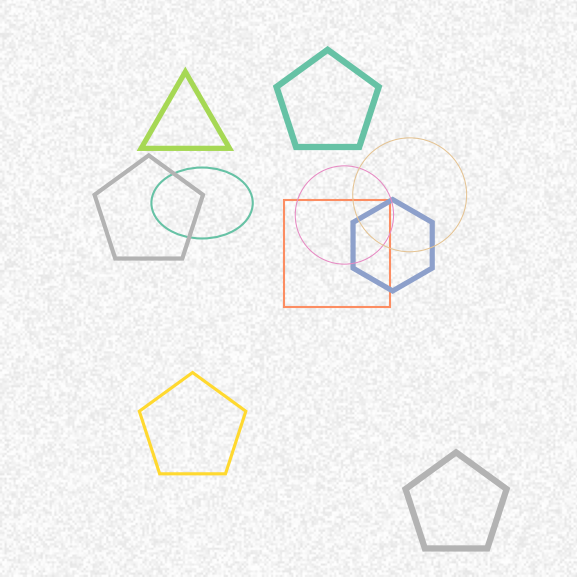[{"shape": "oval", "thickness": 1, "radius": 0.44, "center": [0.35, 0.648]}, {"shape": "pentagon", "thickness": 3, "radius": 0.47, "center": [0.567, 0.82]}, {"shape": "square", "thickness": 1, "radius": 0.46, "center": [0.584, 0.56]}, {"shape": "hexagon", "thickness": 2.5, "radius": 0.4, "center": [0.68, 0.574]}, {"shape": "circle", "thickness": 0.5, "radius": 0.43, "center": [0.596, 0.627]}, {"shape": "triangle", "thickness": 2.5, "radius": 0.44, "center": [0.321, 0.786]}, {"shape": "pentagon", "thickness": 1.5, "radius": 0.48, "center": [0.333, 0.257]}, {"shape": "circle", "thickness": 0.5, "radius": 0.49, "center": [0.709, 0.662]}, {"shape": "pentagon", "thickness": 2, "radius": 0.49, "center": [0.258, 0.631]}, {"shape": "pentagon", "thickness": 3, "radius": 0.46, "center": [0.79, 0.124]}]